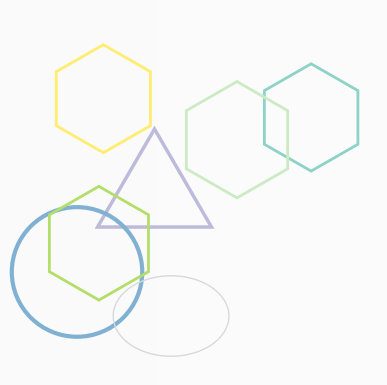[{"shape": "hexagon", "thickness": 2, "radius": 0.7, "center": [0.803, 0.695]}, {"shape": "triangle", "thickness": 2.5, "radius": 0.85, "center": [0.399, 0.495]}, {"shape": "circle", "thickness": 3, "radius": 0.84, "center": [0.199, 0.294]}, {"shape": "hexagon", "thickness": 2, "radius": 0.74, "center": [0.255, 0.368]}, {"shape": "oval", "thickness": 1, "radius": 0.75, "center": [0.441, 0.179]}, {"shape": "hexagon", "thickness": 2, "radius": 0.76, "center": [0.612, 0.637]}, {"shape": "hexagon", "thickness": 2, "radius": 0.7, "center": [0.267, 0.744]}]